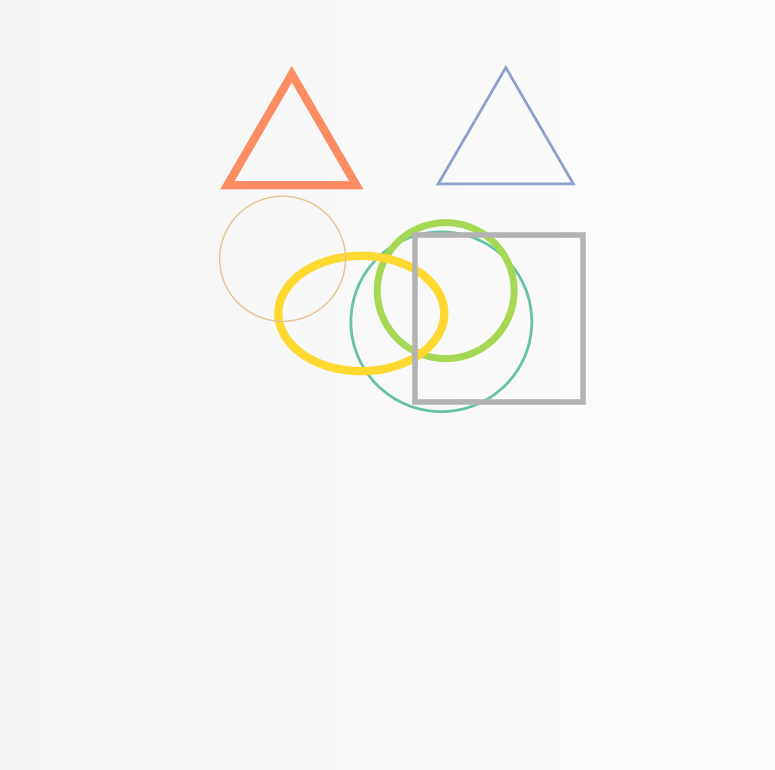[{"shape": "circle", "thickness": 1, "radius": 0.58, "center": [0.569, 0.582]}, {"shape": "triangle", "thickness": 3, "radius": 0.48, "center": [0.377, 0.808]}, {"shape": "triangle", "thickness": 1, "radius": 0.5, "center": [0.653, 0.812]}, {"shape": "circle", "thickness": 2.5, "radius": 0.44, "center": [0.575, 0.623]}, {"shape": "oval", "thickness": 3, "radius": 0.54, "center": [0.466, 0.593]}, {"shape": "circle", "thickness": 0.5, "radius": 0.41, "center": [0.365, 0.664]}, {"shape": "square", "thickness": 2, "radius": 0.54, "center": [0.644, 0.586]}]